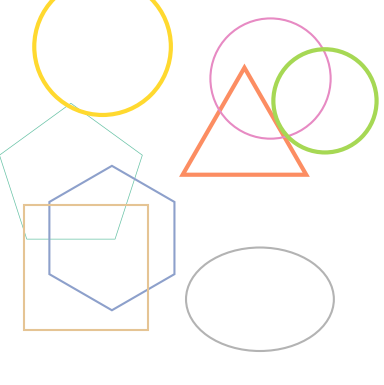[{"shape": "pentagon", "thickness": 0.5, "radius": 0.98, "center": [0.184, 0.537]}, {"shape": "triangle", "thickness": 3, "radius": 0.93, "center": [0.635, 0.639]}, {"shape": "hexagon", "thickness": 1.5, "radius": 0.94, "center": [0.291, 0.382]}, {"shape": "circle", "thickness": 1.5, "radius": 0.78, "center": [0.703, 0.796]}, {"shape": "circle", "thickness": 3, "radius": 0.67, "center": [0.844, 0.738]}, {"shape": "circle", "thickness": 3, "radius": 0.89, "center": [0.266, 0.879]}, {"shape": "square", "thickness": 1.5, "radius": 0.81, "center": [0.224, 0.305]}, {"shape": "oval", "thickness": 1.5, "radius": 0.96, "center": [0.675, 0.223]}]